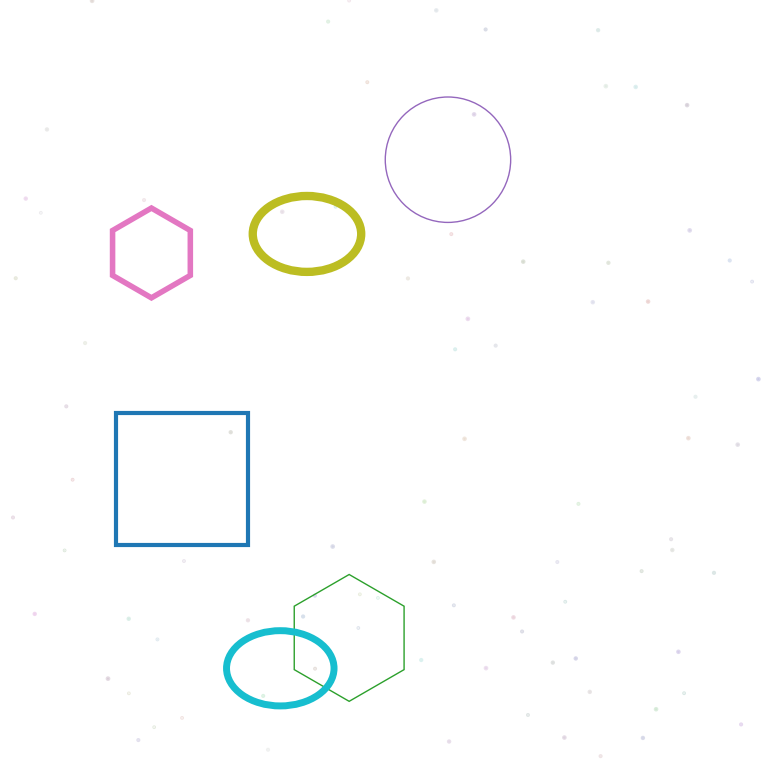[{"shape": "square", "thickness": 1.5, "radius": 0.43, "center": [0.236, 0.378]}, {"shape": "hexagon", "thickness": 0.5, "radius": 0.41, "center": [0.453, 0.172]}, {"shape": "circle", "thickness": 0.5, "radius": 0.41, "center": [0.582, 0.793]}, {"shape": "hexagon", "thickness": 2, "radius": 0.29, "center": [0.197, 0.671]}, {"shape": "oval", "thickness": 3, "radius": 0.35, "center": [0.399, 0.696]}, {"shape": "oval", "thickness": 2.5, "radius": 0.35, "center": [0.364, 0.132]}]